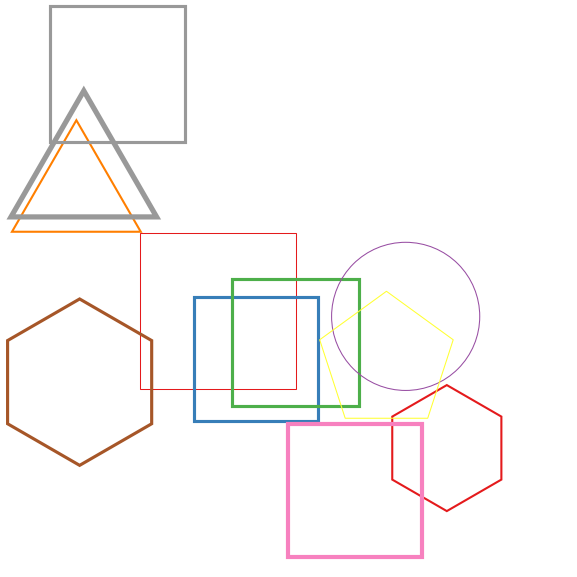[{"shape": "square", "thickness": 0.5, "radius": 0.68, "center": [0.377, 0.46]}, {"shape": "hexagon", "thickness": 1, "radius": 0.55, "center": [0.774, 0.223]}, {"shape": "square", "thickness": 1.5, "radius": 0.54, "center": [0.444, 0.377]}, {"shape": "square", "thickness": 1.5, "radius": 0.55, "center": [0.512, 0.406]}, {"shape": "circle", "thickness": 0.5, "radius": 0.64, "center": [0.702, 0.451]}, {"shape": "triangle", "thickness": 1, "radius": 0.64, "center": [0.132, 0.662]}, {"shape": "pentagon", "thickness": 0.5, "radius": 0.61, "center": [0.669, 0.373]}, {"shape": "hexagon", "thickness": 1.5, "radius": 0.72, "center": [0.138, 0.337]}, {"shape": "square", "thickness": 2, "radius": 0.58, "center": [0.615, 0.149]}, {"shape": "square", "thickness": 1.5, "radius": 0.59, "center": [0.203, 0.87]}, {"shape": "triangle", "thickness": 2.5, "radius": 0.73, "center": [0.145, 0.696]}]